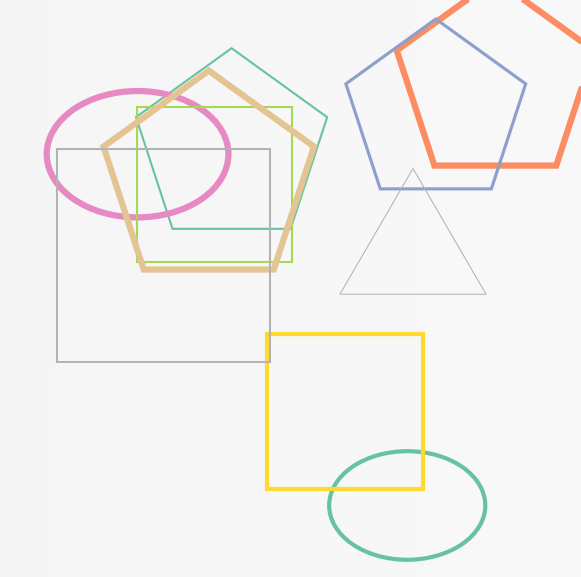[{"shape": "pentagon", "thickness": 1, "radius": 0.86, "center": [0.398, 0.743]}, {"shape": "oval", "thickness": 2, "radius": 0.67, "center": [0.701, 0.124]}, {"shape": "pentagon", "thickness": 3, "radius": 0.89, "center": [0.852, 0.857]}, {"shape": "pentagon", "thickness": 1.5, "radius": 0.81, "center": [0.75, 0.804]}, {"shape": "oval", "thickness": 3, "radius": 0.78, "center": [0.237, 0.732]}, {"shape": "square", "thickness": 1, "radius": 0.67, "center": [0.369, 0.68]}, {"shape": "square", "thickness": 2, "radius": 0.67, "center": [0.593, 0.287]}, {"shape": "pentagon", "thickness": 3, "radius": 0.95, "center": [0.359, 0.686]}, {"shape": "square", "thickness": 1, "radius": 0.92, "center": [0.281, 0.557]}, {"shape": "triangle", "thickness": 0.5, "radius": 0.73, "center": [0.711, 0.562]}]